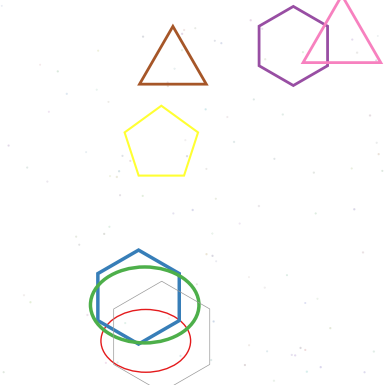[{"shape": "oval", "thickness": 1, "radius": 0.58, "center": [0.379, 0.115]}, {"shape": "hexagon", "thickness": 2.5, "radius": 0.61, "center": [0.36, 0.228]}, {"shape": "oval", "thickness": 2.5, "radius": 0.7, "center": [0.376, 0.208]}, {"shape": "hexagon", "thickness": 2, "radius": 0.51, "center": [0.762, 0.881]}, {"shape": "pentagon", "thickness": 1.5, "radius": 0.5, "center": [0.419, 0.625]}, {"shape": "triangle", "thickness": 2, "radius": 0.5, "center": [0.449, 0.831]}, {"shape": "triangle", "thickness": 2, "radius": 0.58, "center": [0.888, 0.896]}, {"shape": "hexagon", "thickness": 0.5, "radius": 0.72, "center": [0.42, 0.125]}]